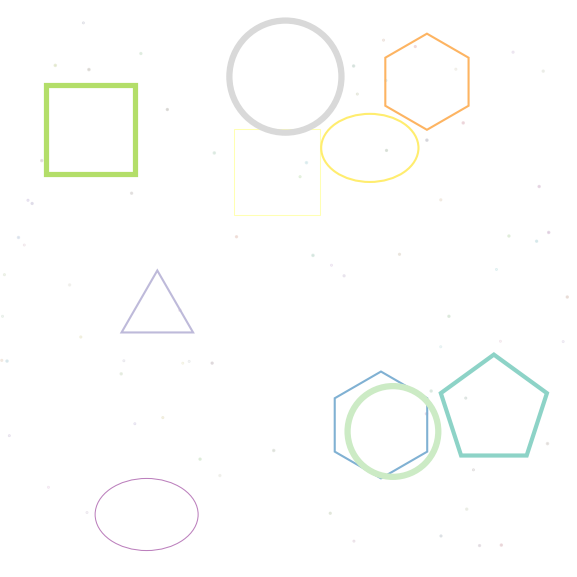[{"shape": "pentagon", "thickness": 2, "radius": 0.48, "center": [0.855, 0.289]}, {"shape": "square", "thickness": 0.5, "radius": 0.37, "center": [0.48, 0.701]}, {"shape": "triangle", "thickness": 1, "radius": 0.36, "center": [0.272, 0.459]}, {"shape": "hexagon", "thickness": 1, "radius": 0.46, "center": [0.66, 0.263]}, {"shape": "hexagon", "thickness": 1, "radius": 0.42, "center": [0.739, 0.858]}, {"shape": "square", "thickness": 2.5, "radius": 0.39, "center": [0.157, 0.775]}, {"shape": "circle", "thickness": 3, "radius": 0.49, "center": [0.494, 0.866]}, {"shape": "oval", "thickness": 0.5, "radius": 0.45, "center": [0.254, 0.108]}, {"shape": "circle", "thickness": 3, "radius": 0.39, "center": [0.68, 0.252]}, {"shape": "oval", "thickness": 1, "radius": 0.42, "center": [0.64, 0.743]}]